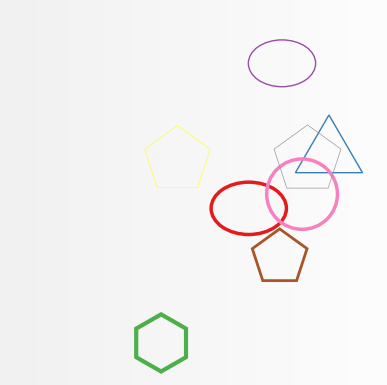[{"shape": "oval", "thickness": 2.5, "radius": 0.49, "center": [0.642, 0.459]}, {"shape": "triangle", "thickness": 1, "radius": 0.5, "center": [0.849, 0.601]}, {"shape": "hexagon", "thickness": 3, "radius": 0.37, "center": [0.416, 0.109]}, {"shape": "oval", "thickness": 1, "radius": 0.43, "center": [0.728, 0.836]}, {"shape": "pentagon", "thickness": 0.5, "radius": 0.44, "center": [0.458, 0.585]}, {"shape": "pentagon", "thickness": 2, "radius": 0.37, "center": [0.722, 0.331]}, {"shape": "circle", "thickness": 2.5, "radius": 0.46, "center": [0.78, 0.496]}, {"shape": "pentagon", "thickness": 0.5, "radius": 0.45, "center": [0.794, 0.585]}]